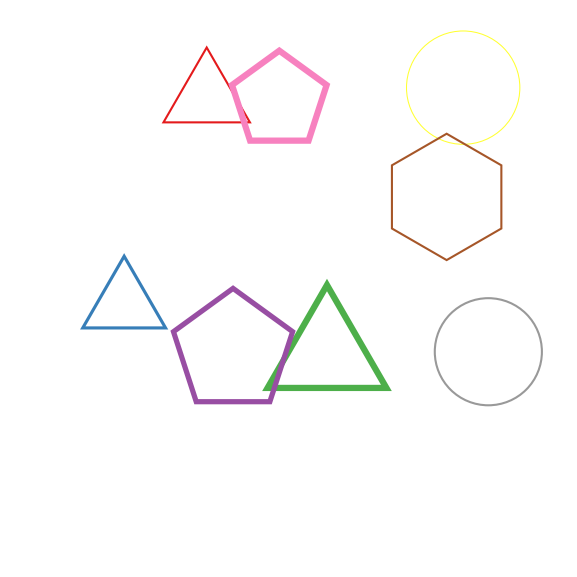[{"shape": "triangle", "thickness": 1, "radius": 0.43, "center": [0.358, 0.83]}, {"shape": "triangle", "thickness": 1.5, "radius": 0.41, "center": [0.215, 0.473]}, {"shape": "triangle", "thickness": 3, "radius": 0.59, "center": [0.566, 0.387]}, {"shape": "pentagon", "thickness": 2.5, "radius": 0.54, "center": [0.404, 0.391]}, {"shape": "circle", "thickness": 0.5, "radius": 0.49, "center": [0.802, 0.847]}, {"shape": "hexagon", "thickness": 1, "radius": 0.55, "center": [0.773, 0.658]}, {"shape": "pentagon", "thickness": 3, "radius": 0.43, "center": [0.484, 0.825]}, {"shape": "circle", "thickness": 1, "radius": 0.46, "center": [0.846, 0.39]}]